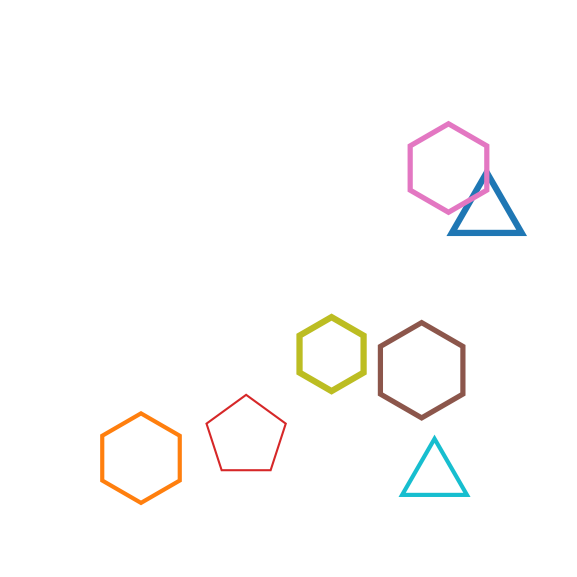[{"shape": "triangle", "thickness": 3, "radius": 0.35, "center": [0.843, 0.631]}, {"shape": "hexagon", "thickness": 2, "radius": 0.39, "center": [0.244, 0.206]}, {"shape": "pentagon", "thickness": 1, "radius": 0.36, "center": [0.426, 0.243]}, {"shape": "hexagon", "thickness": 2.5, "radius": 0.41, "center": [0.73, 0.358]}, {"shape": "hexagon", "thickness": 2.5, "radius": 0.38, "center": [0.777, 0.708]}, {"shape": "hexagon", "thickness": 3, "radius": 0.32, "center": [0.574, 0.386]}, {"shape": "triangle", "thickness": 2, "radius": 0.32, "center": [0.752, 0.175]}]